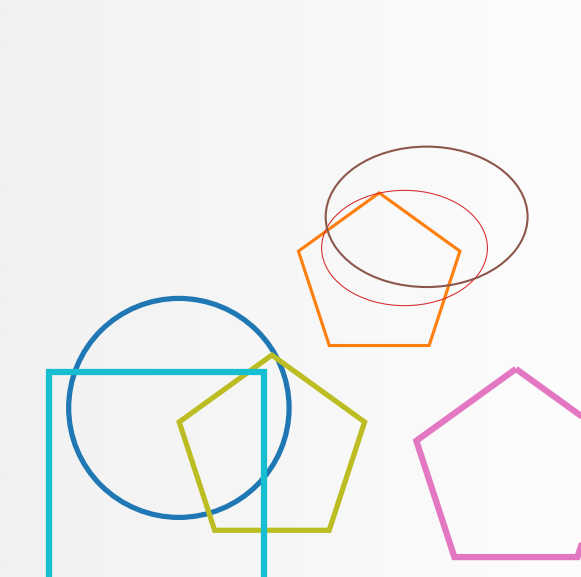[{"shape": "circle", "thickness": 2.5, "radius": 0.95, "center": [0.308, 0.293]}, {"shape": "pentagon", "thickness": 1.5, "radius": 0.73, "center": [0.652, 0.519]}, {"shape": "oval", "thickness": 0.5, "radius": 0.71, "center": [0.696, 0.57]}, {"shape": "oval", "thickness": 1, "radius": 0.87, "center": [0.734, 0.624]}, {"shape": "pentagon", "thickness": 3, "radius": 0.9, "center": [0.888, 0.18]}, {"shape": "pentagon", "thickness": 2.5, "radius": 0.84, "center": [0.468, 0.217]}, {"shape": "square", "thickness": 3, "radius": 0.92, "center": [0.269, 0.17]}]